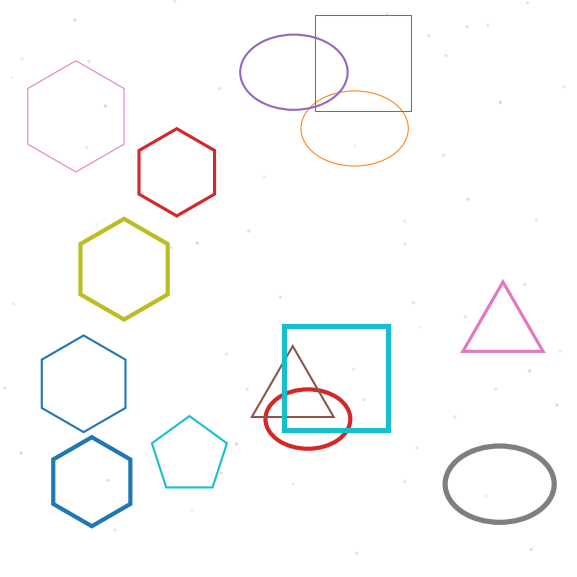[{"shape": "hexagon", "thickness": 2, "radius": 0.39, "center": [0.159, 0.165]}, {"shape": "hexagon", "thickness": 1, "radius": 0.42, "center": [0.145, 0.335]}, {"shape": "oval", "thickness": 0.5, "radius": 0.46, "center": [0.614, 0.777]}, {"shape": "square", "thickness": 0.5, "radius": 0.42, "center": [0.628, 0.891]}, {"shape": "oval", "thickness": 2, "radius": 0.37, "center": [0.533, 0.273]}, {"shape": "hexagon", "thickness": 1.5, "radius": 0.38, "center": [0.306, 0.701]}, {"shape": "oval", "thickness": 1, "radius": 0.47, "center": [0.509, 0.874]}, {"shape": "triangle", "thickness": 1, "radius": 0.41, "center": [0.507, 0.318]}, {"shape": "hexagon", "thickness": 0.5, "radius": 0.48, "center": [0.131, 0.798]}, {"shape": "triangle", "thickness": 1.5, "radius": 0.4, "center": [0.871, 0.431]}, {"shape": "oval", "thickness": 2.5, "radius": 0.47, "center": [0.865, 0.161]}, {"shape": "hexagon", "thickness": 2, "radius": 0.44, "center": [0.215, 0.533]}, {"shape": "square", "thickness": 2.5, "radius": 0.45, "center": [0.582, 0.345]}, {"shape": "pentagon", "thickness": 1, "radius": 0.34, "center": [0.328, 0.21]}]